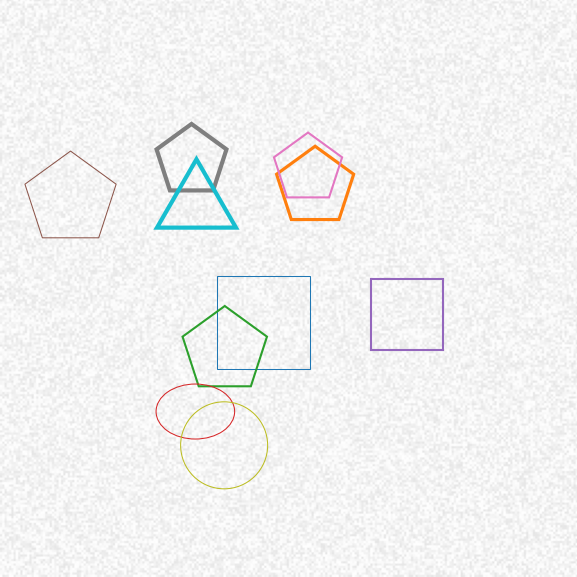[{"shape": "square", "thickness": 0.5, "radius": 0.4, "center": [0.456, 0.441]}, {"shape": "pentagon", "thickness": 1.5, "radius": 0.35, "center": [0.546, 0.676]}, {"shape": "pentagon", "thickness": 1, "radius": 0.38, "center": [0.389, 0.392]}, {"shape": "oval", "thickness": 0.5, "radius": 0.34, "center": [0.338, 0.287]}, {"shape": "square", "thickness": 1, "radius": 0.31, "center": [0.705, 0.455]}, {"shape": "pentagon", "thickness": 0.5, "radius": 0.42, "center": [0.122, 0.655]}, {"shape": "pentagon", "thickness": 1, "radius": 0.31, "center": [0.533, 0.708]}, {"shape": "pentagon", "thickness": 2, "radius": 0.32, "center": [0.332, 0.721]}, {"shape": "circle", "thickness": 0.5, "radius": 0.38, "center": [0.388, 0.228]}, {"shape": "triangle", "thickness": 2, "radius": 0.39, "center": [0.34, 0.644]}]